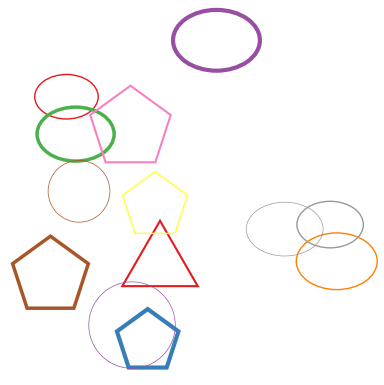[{"shape": "oval", "thickness": 1, "radius": 0.41, "center": [0.173, 0.749]}, {"shape": "triangle", "thickness": 1.5, "radius": 0.57, "center": [0.416, 0.313]}, {"shape": "pentagon", "thickness": 3, "radius": 0.42, "center": [0.384, 0.113]}, {"shape": "oval", "thickness": 2.5, "radius": 0.5, "center": [0.196, 0.652]}, {"shape": "circle", "thickness": 0.5, "radius": 0.56, "center": [0.343, 0.156]}, {"shape": "oval", "thickness": 3, "radius": 0.56, "center": [0.562, 0.895]}, {"shape": "oval", "thickness": 1, "radius": 0.53, "center": [0.875, 0.321]}, {"shape": "pentagon", "thickness": 1, "radius": 0.44, "center": [0.403, 0.465]}, {"shape": "circle", "thickness": 0.5, "radius": 0.4, "center": [0.205, 0.503]}, {"shape": "pentagon", "thickness": 2.5, "radius": 0.52, "center": [0.131, 0.283]}, {"shape": "pentagon", "thickness": 1.5, "radius": 0.55, "center": [0.339, 0.667]}, {"shape": "oval", "thickness": 0.5, "radius": 0.5, "center": [0.739, 0.405]}, {"shape": "oval", "thickness": 1, "radius": 0.43, "center": [0.857, 0.417]}]